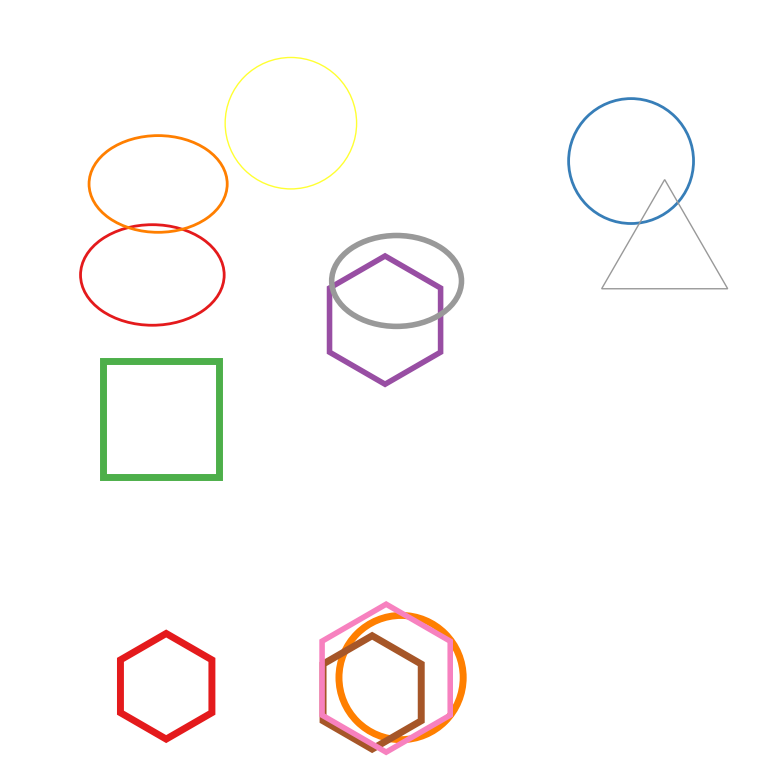[{"shape": "oval", "thickness": 1, "radius": 0.47, "center": [0.198, 0.643]}, {"shape": "hexagon", "thickness": 2.5, "radius": 0.34, "center": [0.216, 0.109]}, {"shape": "circle", "thickness": 1, "radius": 0.41, "center": [0.82, 0.791]}, {"shape": "square", "thickness": 2.5, "radius": 0.38, "center": [0.209, 0.456]}, {"shape": "hexagon", "thickness": 2, "radius": 0.42, "center": [0.5, 0.584]}, {"shape": "circle", "thickness": 2.5, "radius": 0.4, "center": [0.521, 0.12]}, {"shape": "oval", "thickness": 1, "radius": 0.45, "center": [0.205, 0.761]}, {"shape": "circle", "thickness": 0.5, "radius": 0.43, "center": [0.378, 0.84]}, {"shape": "hexagon", "thickness": 2.5, "radius": 0.37, "center": [0.483, 0.101]}, {"shape": "hexagon", "thickness": 2, "radius": 0.48, "center": [0.501, 0.119]}, {"shape": "oval", "thickness": 2, "radius": 0.42, "center": [0.515, 0.635]}, {"shape": "triangle", "thickness": 0.5, "radius": 0.47, "center": [0.863, 0.672]}]